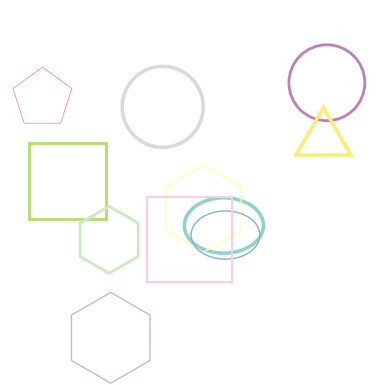[{"shape": "oval", "thickness": 2.5, "radius": 0.51, "center": [0.582, 0.414]}, {"shape": "hexagon", "thickness": 1, "radius": 0.57, "center": [0.529, 0.458]}, {"shape": "hexagon", "thickness": 1, "radius": 0.59, "center": [0.288, 0.123]}, {"shape": "pentagon", "thickness": 0.5, "radius": 0.4, "center": [0.11, 0.745]}, {"shape": "oval", "thickness": 1, "radius": 0.45, "center": [0.586, 0.389]}, {"shape": "square", "thickness": 2, "radius": 0.5, "center": [0.176, 0.529]}, {"shape": "square", "thickness": 1.5, "radius": 0.55, "center": [0.491, 0.378]}, {"shape": "circle", "thickness": 2.5, "radius": 0.53, "center": [0.423, 0.722]}, {"shape": "circle", "thickness": 2, "radius": 0.49, "center": [0.849, 0.785]}, {"shape": "hexagon", "thickness": 2, "radius": 0.44, "center": [0.284, 0.377]}, {"shape": "triangle", "thickness": 2.5, "radius": 0.41, "center": [0.84, 0.639]}]